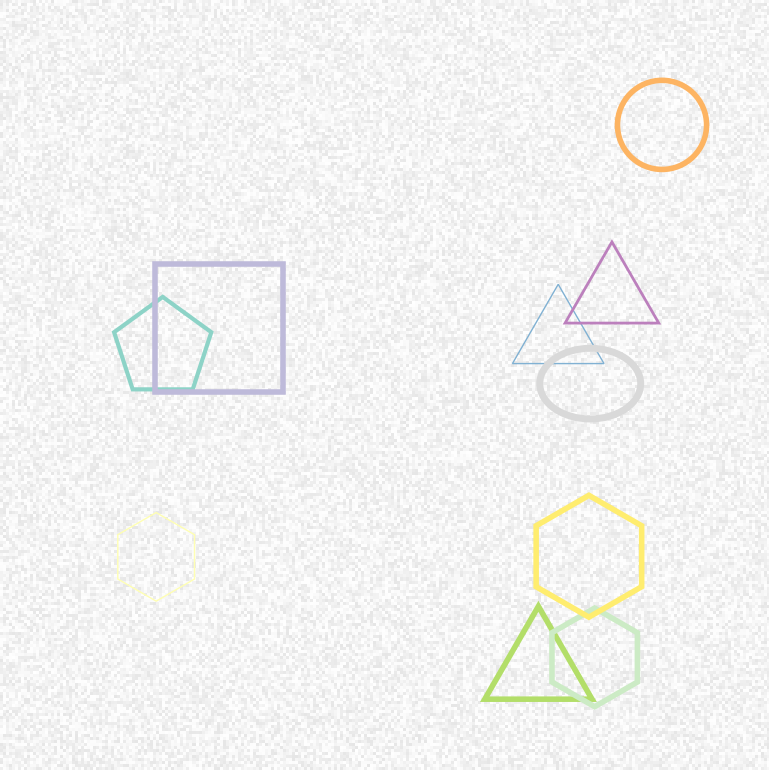[{"shape": "pentagon", "thickness": 1.5, "radius": 0.33, "center": [0.211, 0.548]}, {"shape": "hexagon", "thickness": 0.5, "radius": 0.29, "center": [0.203, 0.277]}, {"shape": "square", "thickness": 2, "radius": 0.42, "center": [0.284, 0.574]}, {"shape": "triangle", "thickness": 0.5, "radius": 0.34, "center": [0.725, 0.562]}, {"shape": "circle", "thickness": 2, "radius": 0.29, "center": [0.86, 0.838]}, {"shape": "triangle", "thickness": 2, "radius": 0.4, "center": [0.699, 0.132]}, {"shape": "oval", "thickness": 2.5, "radius": 0.33, "center": [0.767, 0.502]}, {"shape": "triangle", "thickness": 1, "radius": 0.35, "center": [0.795, 0.616]}, {"shape": "hexagon", "thickness": 2, "radius": 0.32, "center": [0.772, 0.146]}, {"shape": "hexagon", "thickness": 2, "radius": 0.4, "center": [0.765, 0.278]}]